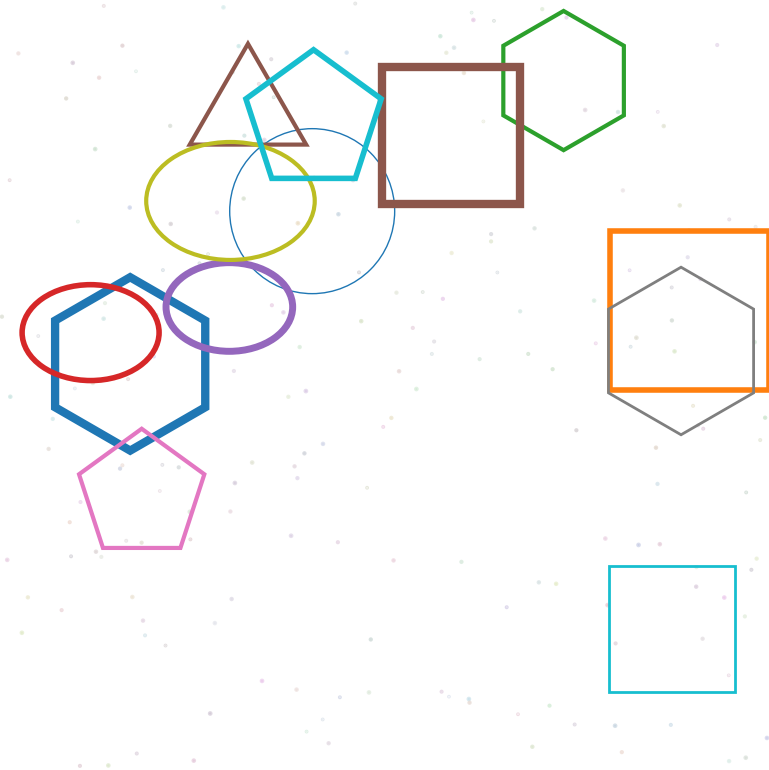[{"shape": "circle", "thickness": 0.5, "radius": 0.54, "center": [0.405, 0.726]}, {"shape": "hexagon", "thickness": 3, "radius": 0.56, "center": [0.169, 0.527]}, {"shape": "square", "thickness": 2, "radius": 0.52, "center": [0.896, 0.597]}, {"shape": "hexagon", "thickness": 1.5, "radius": 0.45, "center": [0.732, 0.895]}, {"shape": "oval", "thickness": 2, "radius": 0.44, "center": [0.118, 0.568]}, {"shape": "oval", "thickness": 2.5, "radius": 0.41, "center": [0.298, 0.601]}, {"shape": "square", "thickness": 3, "radius": 0.45, "center": [0.586, 0.824]}, {"shape": "triangle", "thickness": 1.5, "radius": 0.44, "center": [0.322, 0.856]}, {"shape": "pentagon", "thickness": 1.5, "radius": 0.43, "center": [0.184, 0.358]}, {"shape": "hexagon", "thickness": 1, "radius": 0.54, "center": [0.884, 0.544]}, {"shape": "oval", "thickness": 1.5, "radius": 0.55, "center": [0.299, 0.739]}, {"shape": "square", "thickness": 1, "radius": 0.41, "center": [0.873, 0.183]}, {"shape": "pentagon", "thickness": 2, "radius": 0.46, "center": [0.407, 0.843]}]